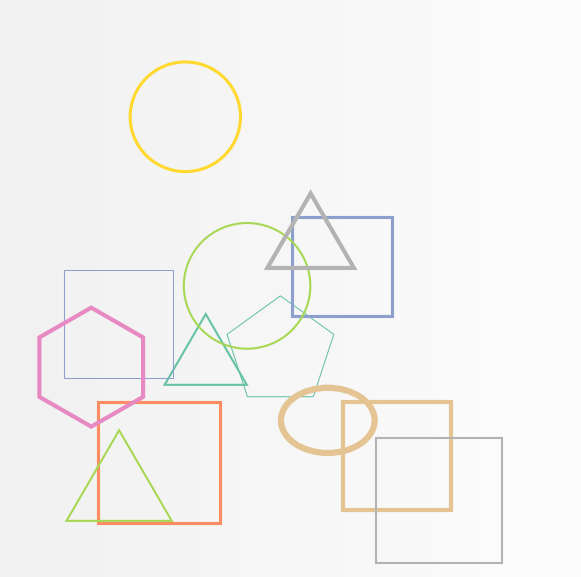[{"shape": "triangle", "thickness": 1, "radius": 0.41, "center": [0.354, 0.374]}, {"shape": "pentagon", "thickness": 0.5, "radius": 0.48, "center": [0.482, 0.39]}, {"shape": "square", "thickness": 1.5, "radius": 0.52, "center": [0.274, 0.198]}, {"shape": "square", "thickness": 1.5, "radius": 0.43, "center": [0.589, 0.538]}, {"shape": "square", "thickness": 0.5, "radius": 0.47, "center": [0.204, 0.438]}, {"shape": "hexagon", "thickness": 2, "radius": 0.51, "center": [0.157, 0.363]}, {"shape": "circle", "thickness": 1, "radius": 0.54, "center": [0.425, 0.504]}, {"shape": "triangle", "thickness": 1, "radius": 0.52, "center": [0.205, 0.149]}, {"shape": "circle", "thickness": 1.5, "radius": 0.47, "center": [0.319, 0.797]}, {"shape": "oval", "thickness": 3, "radius": 0.4, "center": [0.564, 0.271]}, {"shape": "square", "thickness": 2, "radius": 0.47, "center": [0.683, 0.21]}, {"shape": "triangle", "thickness": 2, "radius": 0.43, "center": [0.534, 0.578]}, {"shape": "square", "thickness": 1, "radius": 0.54, "center": [0.755, 0.132]}]